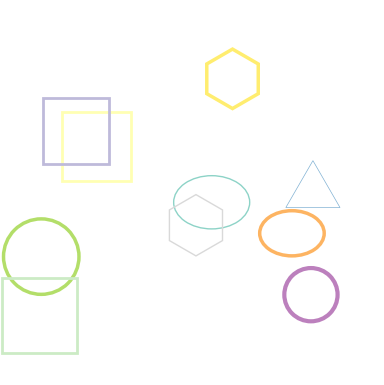[{"shape": "oval", "thickness": 1, "radius": 0.49, "center": [0.55, 0.475]}, {"shape": "square", "thickness": 2, "radius": 0.45, "center": [0.251, 0.62]}, {"shape": "square", "thickness": 2, "radius": 0.43, "center": [0.196, 0.661]}, {"shape": "triangle", "thickness": 0.5, "radius": 0.41, "center": [0.813, 0.502]}, {"shape": "oval", "thickness": 2.5, "radius": 0.42, "center": [0.758, 0.394]}, {"shape": "circle", "thickness": 2.5, "radius": 0.49, "center": [0.107, 0.333]}, {"shape": "hexagon", "thickness": 1, "radius": 0.4, "center": [0.509, 0.415]}, {"shape": "circle", "thickness": 3, "radius": 0.35, "center": [0.808, 0.235]}, {"shape": "square", "thickness": 2, "radius": 0.49, "center": [0.103, 0.18]}, {"shape": "hexagon", "thickness": 2.5, "radius": 0.39, "center": [0.604, 0.795]}]